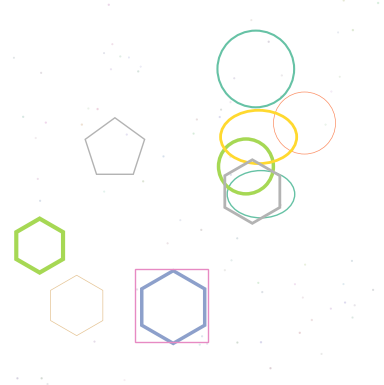[{"shape": "circle", "thickness": 1.5, "radius": 0.5, "center": [0.664, 0.821]}, {"shape": "oval", "thickness": 1, "radius": 0.44, "center": [0.678, 0.496]}, {"shape": "circle", "thickness": 0.5, "radius": 0.4, "center": [0.791, 0.68]}, {"shape": "hexagon", "thickness": 2.5, "radius": 0.47, "center": [0.45, 0.202]}, {"shape": "square", "thickness": 1, "radius": 0.48, "center": [0.445, 0.207]}, {"shape": "circle", "thickness": 2.5, "radius": 0.36, "center": [0.639, 0.568]}, {"shape": "hexagon", "thickness": 3, "radius": 0.35, "center": [0.103, 0.362]}, {"shape": "oval", "thickness": 2, "radius": 0.49, "center": [0.672, 0.644]}, {"shape": "hexagon", "thickness": 0.5, "radius": 0.39, "center": [0.199, 0.207]}, {"shape": "hexagon", "thickness": 2, "radius": 0.41, "center": [0.655, 0.502]}, {"shape": "pentagon", "thickness": 1, "radius": 0.41, "center": [0.298, 0.613]}]